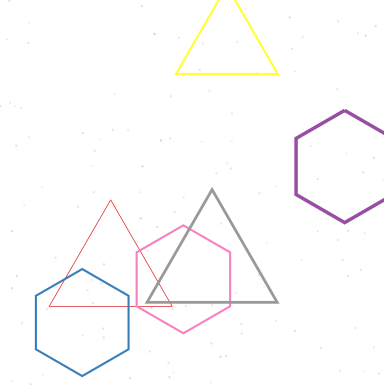[{"shape": "triangle", "thickness": 0.5, "radius": 0.92, "center": [0.287, 0.296]}, {"shape": "hexagon", "thickness": 1.5, "radius": 0.69, "center": [0.214, 0.162]}, {"shape": "hexagon", "thickness": 2.5, "radius": 0.73, "center": [0.895, 0.568]}, {"shape": "triangle", "thickness": 1.5, "radius": 0.76, "center": [0.589, 0.884]}, {"shape": "hexagon", "thickness": 1.5, "radius": 0.7, "center": [0.476, 0.275]}, {"shape": "triangle", "thickness": 2, "radius": 0.98, "center": [0.551, 0.312]}]